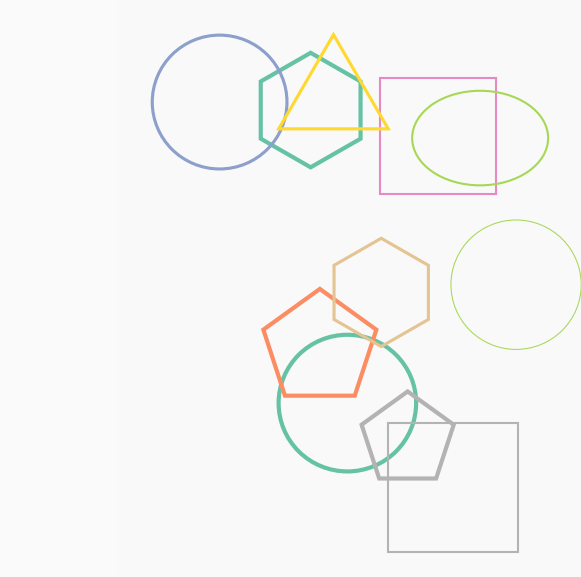[{"shape": "hexagon", "thickness": 2, "radius": 0.5, "center": [0.534, 0.809]}, {"shape": "circle", "thickness": 2, "radius": 0.59, "center": [0.598, 0.301]}, {"shape": "pentagon", "thickness": 2, "radius": 0.51, "center": [0.55, 0.397]}, {"shape": "circle", "thickness": 1.5, "radius": 0.58, "center": [0.378, 0.822]}, {"shape": "square", "thickness": 1, "radius": 0.5, "center": [0.753, 0.763]}, {"shape": "circle", "thickness": 0.5, "radius": 0.56, "center": [0.888, 0.506]}, {"shape": "oval", "thickness": 1, "radius": 0.58, "center": [0.826, 0.76]}, {"shape": "triangle", "thickness": 1.5, "radius": 0.54, "center": [0.574, 0.83]}, {"shape": "hexagon", "thickness": 1.5, "radius": 0.47, "center": [0.656, 0.493]}, {"shape": "pentagon", "thickness": 2, "radius": 0.42, "center": [0.701, 0.238]}, {"shape": "square", "thickness": 1, "radius": 0.56, "center": [0.78, 0.155]}]